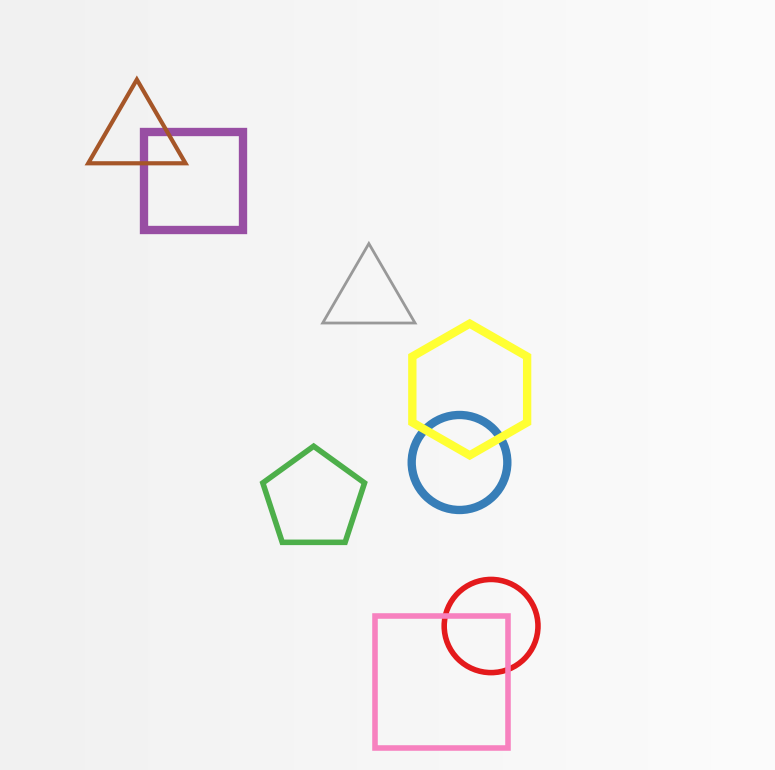[{"shape": "circle", "thickness": 2, "radius": 0.3, "center": [0.634, 0.187]}, {"shape": "circle", "thickness": 3, "radius": 0.31, "center": [0.593, 0.399]}, {"shape": "pentagon", "thickness": 2, "radius": 0.35, "center": [0.405, 0.352]}, {"shape": "square", "thickness": 3, "radius": 0.32, "center": [0.25, 0.765]}, {"shape": "hexagon", "thickness": 3, "radius": 0.43, "center": [0.606, 0.494]}, {"shape": "triangle", "thickness": 1.5, "radius": 0.36, "center": [0.177, 0.824]}, {"shape": "square", "thickness": 2, "radius": 0.43, "center": [0.57, 0.115]}, {"shape": "triangle", "thickness": 1, "radius": 0.34, "center": [0.476, 0.615]}]